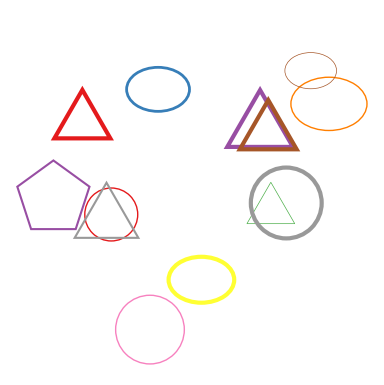[{"shape": "circle", "thickness": 1, "radius": 0.34, "center": [0.289, 0.443]}, {"shape": "triangle", "thickness": 3, "radius": 0.42, "center": [0.214, 0.683]}, {"shape": "oval", "thickness": 2, "radius": 0.41, "center": [0.411, 0.768]}, {"shape": "triangle", "thickness": 0.5, "radius": 0.36, "center": [0.703, 0.455]}, {"shape": "triangle", "thickness": 3, "radius": 0.49, "center": [0.676, 0.668]}, {"shape": "pentagon", "thickness": 1.5, "radius": 0.49, "center": [0.139, 0.485]}, {"shape": "oval", "thickness": 1, "radius": 0.49, "center": [0.854, 0.73]}, {"shape": "oval", "thickness": 3, "radius": 0.43, "center": [0.523, 0.273]}, {"shape": "triangle", "thickness": 3, "radius": 0.43, "center": [0.697, 0.655]}, {"shape": "oval", "thickness": 0.5, "radius": 0.34, "center": [0.807, 0.816]}, {"shape": "circle", "thickness": 1, "radius": 0.45, "center": [0.39, 0.144]}, {"shape": "triangle", "thickness": 1.5, "radius": 0.48, "center": [0.277, 0.43]}, {"shape": "circle", "thickness": 3, "radius": 0.46, "center": [0.744, 0.473]}]